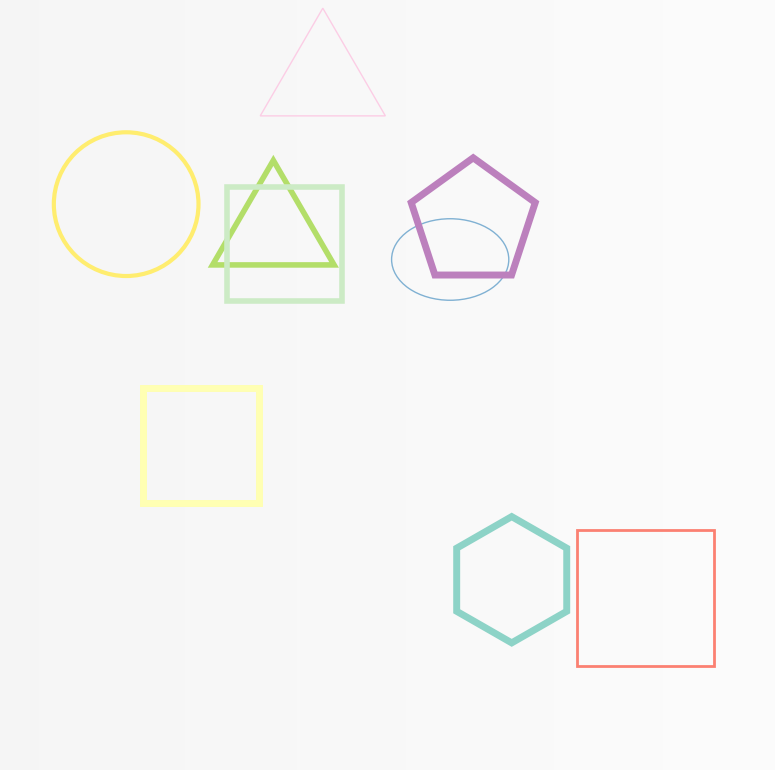[{"shape": "hexagon", "thickness": 2.5, "radius": 0.41, "center": [0.66, 0.247]}, {"shape": "square", "thickness": 2.5, "radius": 0.37, "center": [0.259, 0.421]}, {"shape": "square", "thickness": 1, "radius": 0.44, "center": [0.833, 0.223]}, {"shape": "oval", "thickness": 0.5, "radius": 0.38, "center": [0.581, 0.663]}, {"shape": "triangle", "thickness": 2, "radius": 0.45, "center": [0.353, 0.701]}, {"shape": "triangle", "thickness": 0.5, "radius": 0.47, "center": [0.417, 0.896]}, {"shape": "pentagon", "thickness": 2.5, "radius": 0.42, "center": [0.611, 0.711]}, {"shape": "square", "thickness": 2, "radius": 0.37, "center": [0.367, 0.683]}, {"shape": "circle", "thickness": 1.5, "radius": 0.47, "center": [0.163, 0.735]}]